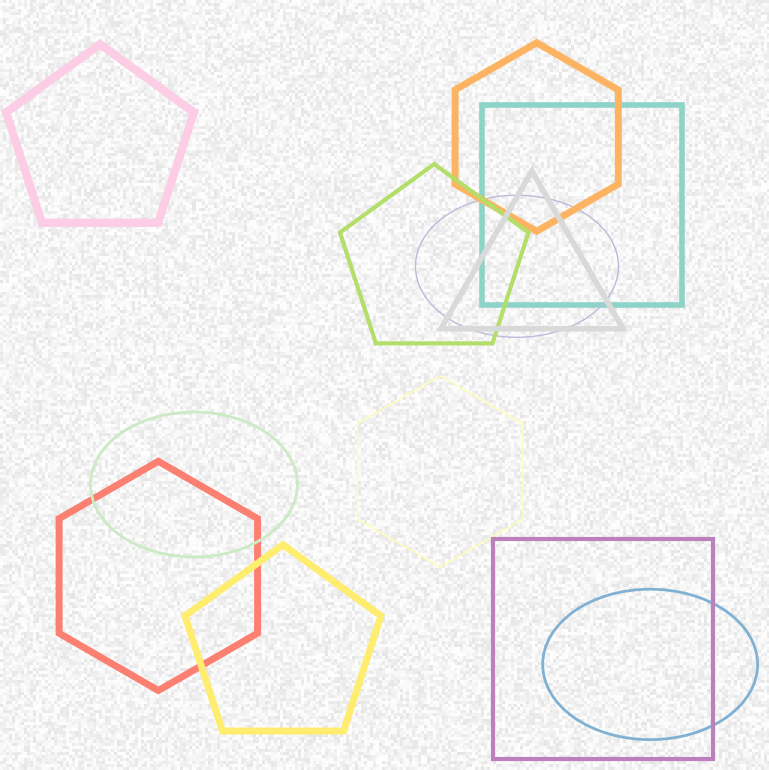[{"shape": "square", "thickness": 2, "radius": 0.65, "center": [0.756, 0.734]}, {"shape": "hexagon", "thickness": 0.5, "radius": 0.62, "center": [0.572, 0.388]}, {"shape": "oval", "thickness": 0.5, "radius": 0.66, "center": [0.671, 0.654]}, {"shape": "hexagon", "thickness": 2.5, "radius": 0.74, "center": [0.206, 0.252]}, {"shape": "oval", "thickness": 1, "radius": 0.7, "center": [0.844, 0.137]}, {"shape": "hexagon", "thickness": 2.5, "radius": 0.61, "center": [0.697, 0.822]}, {"shape": "pentagon", "thickness": 1.5, "radius": 0.64, "center": [0.564, 0.658]}, {"shape": "pentagon", "thickness": 3, "radius": 0.64, "center": [0.13, 0.814]}, {"shape": "triangle", "thickness": 2, "radius": 0.68, "center": [0.691, 0.641]}, {"shape": "square", "thickness": 1.5, "radius": 0.72, "center": [0.783, 0.157]}, {"shape": "oval", "thickness": 1, "radius": 0.67, "center": [0.252, 0.371]}, {"shape": "pentagon", "thickness": 2.5, "radius": 0.67, "center": [0.368, 0.159]}]